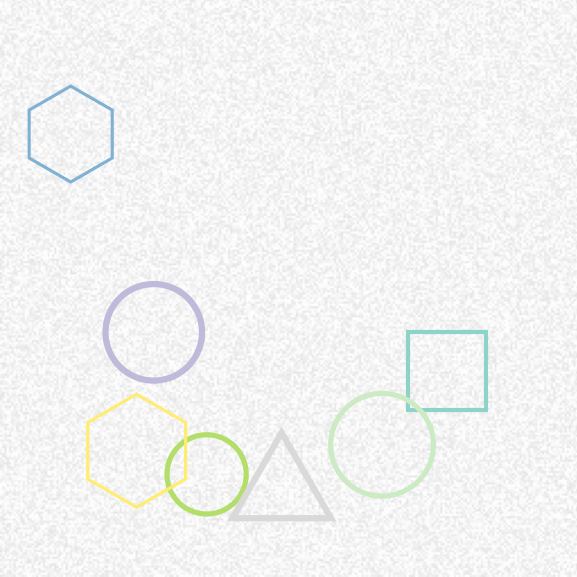[{"shape": "square", "thickness": 2, "radius": 0.33, "center": [0.774, 0.357]}, {"shape": "circle", "thickness": 3, "radius": 0.42, "center": [0.266, 0.424]}, {"shape": "hexagon", "thickness": 1.5, "radius": 0.42, "center": [0.122, 0.767]}, {"shape": "circle", "thickness": 2.5, "radius": 0.34, "center": [0.358, 0.178]}, {"shape": "triangle", "thickness": 3, "radius": 0.49, "center": [0.488, 0.151]}, {"shape": "circle", "thickness": 2.5, "radius": 0.44, "center": [0.662, 0.229]}, {"shape": "hexagon", "thickness": 1.5, "radius": 0.49, "center": [0.237, 0.219]}]